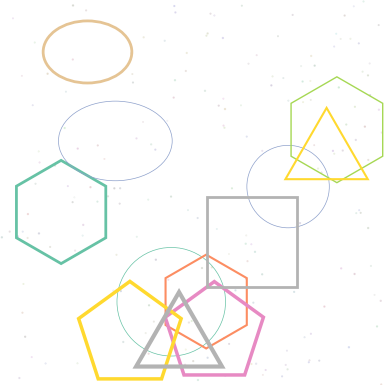[{"shape": "circle", "thickness": 0.5, "radius": 0.7, "center": [0.445, 0.216]}, {"shape": "hexagon", "thickness": 2, "radius": 0.67, "center": [0.159, 0.449]}, {"shape": "hexagon", "thickness": 1.5, "radius": 0.61, "center": [0.536, 0.217]}, {"shape": "oval", "thickness": 0.5, "radius": 0.74, "center": [0.3, 0.634]}, {"shape": "circle", "thickness": 0.5, "radius": 0.54, "center": [0.748, 0.515]}, {"shape": "pentagon", "thickness": 2.5, "radius": 0.67, "center": [0.557, 0.135]}, {"shape": "hexagon", "thickness": 1, "radius": 0.69, "center": [0.875, 0.663]}, {"shape": "pentagon", "thickness": 2.5, "radius": 0.7, "center": [0.337, 0.129]}, {"shape": "triangle", "thickness": 1.5, "radius": 0.62, "center": [0.848, 0.596]}, {"shape": "oval", "thickness": 2, "radius": 0.58, "center": [0.227, 0.865]}, {"shape": "triangle", "thickness": 3, "radius": 0.64, "center": [0.465, 0.112]}, {"shape": "square", "thickness": 2, "radius": 0.59, "center": [0.655, 0.372]}]